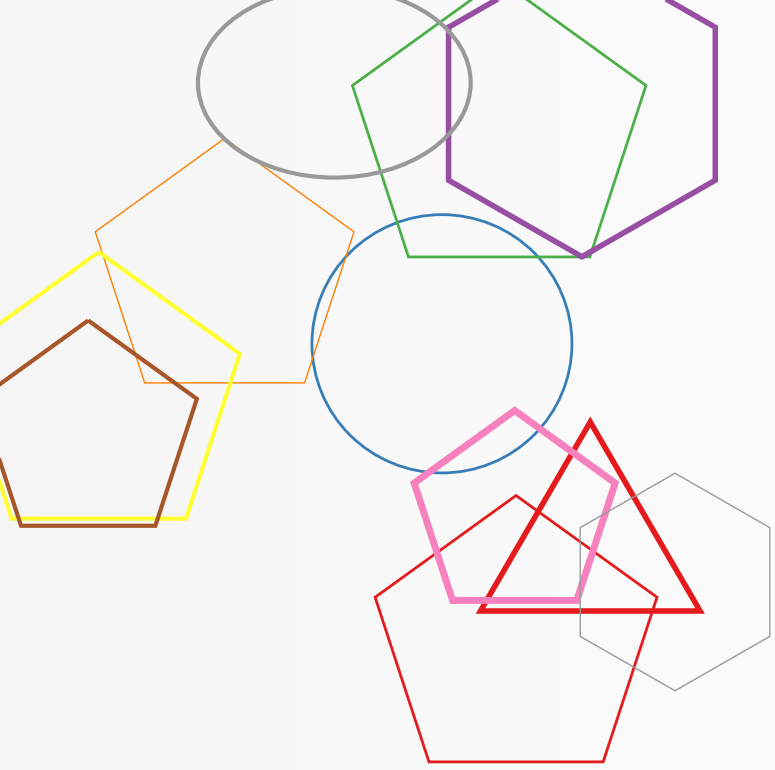[{"shape": "triangle", "thickness": 2, "radius": 0.82, "center": [0.762, 0.288]}, {"shape": "pentagon", "thickness": 1, "radius": 0.96, "center": [0.666, 0.165]}, {"shape": "circle", "thickness": 1, "radius": 0.84, "center": [0.57, 0.554]}, {"shape": "pentagon", "thickness": 1, "radius": 1.0, "center": [0.644, 0.827]}, {"shape": "hexagon", "thickness": 2, "radius": 0.99, "center": [0.751, 0.865]}, {"shape": "pentagon", "thickness": 0.5, "radius": 0.88, "center": [0.29, 0.645]}, {"shape": "pentagon", "thickness": 1.5, "radius": 0.96, "center": [0.127, 0.481]}, {"shape": "pentagon", "thickness": 1.5, "radius": 0.74, "center": [0.114, 0.436]}, {"shape": "pentagon", "thickness": 2.5, "radius": 0.68, "center": [0.664, 0.331]}, {"shape": "hexagon", "thickness": 0.5, "radius": 0.71, "center": [0.871, 0.244]}, {"shape": "oval", "thickness": 1.5, "radius": 0.88, "center": [0.431, 0.893]}]